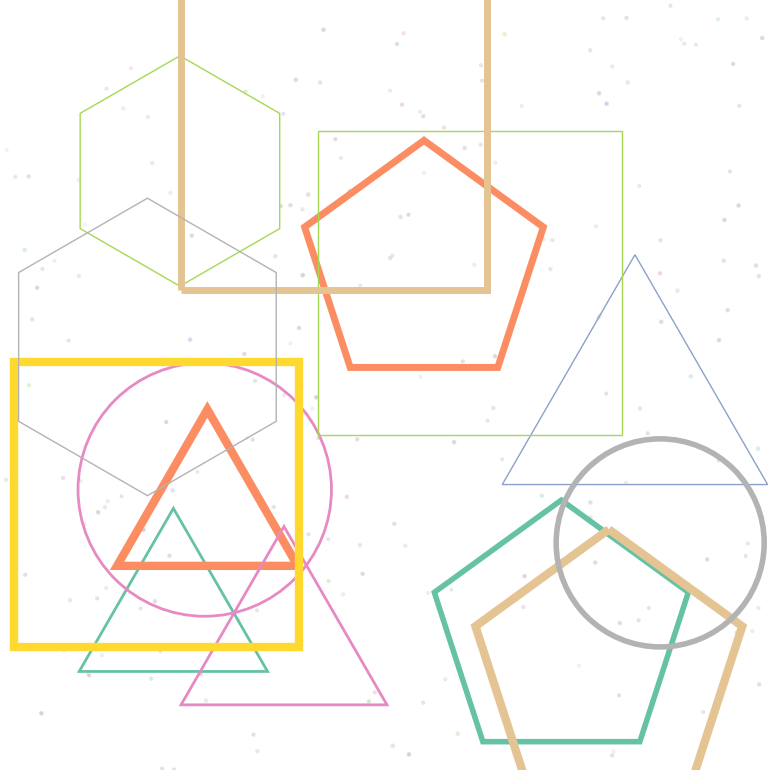[{"shape": "pentagon", "thickness": 2, "radius": 0.87, "center": [0.729, 0.177]}, {"shape": "triangle", "thickness": 1, "radius": 0.71, "center": [0.225, 0.199]}, {"shape": "pentagon", "thickness": 2.5, "radius": 0.81, "center": [0.551, 0.655]}, {"shape": "triangle", "thickness": 3, "radius": 0.68, "center": [0.269, 0.333]}, {"shape": "triangle", "thickness": 0.5, "radius": 0.99, "center": [0.825, 0.47]}, {"shape": "triangle", "thickness": 1, "radius": 0.77, "center": [0.369, 0.162]}, {"shape": "circle", "thickness": 1, "radius": 0.82, "center": [0.266, 0.364]}, {"shape": "hexagon", "thickness": 0.5, "radius": 0.75, "center": [0.234, 0.778]}, {"shape": "square", "thickness": 0.5, "radius": 0.99, "center": [0.61, 0.633]}, {"shape": "square", "thickness": 3, "radius": 0.93, "center": [0.203, 0.345]}, {"shape": "pentagon", "thickness": 3, "radius": 0.91, "center": [0.791, 0.13]}, {"shape": "square", "thickness": 2.5, "radius": 0.99, "center": [0.434, 0.822]}, {"shape": "hexagon", "thickness": 0.5, "radius": 0.97, "center": [0.191, 0.549]}, {"shape": "circle", "thickness": 2, "radius": 0.68, "center": [0.857, 0.295]}]